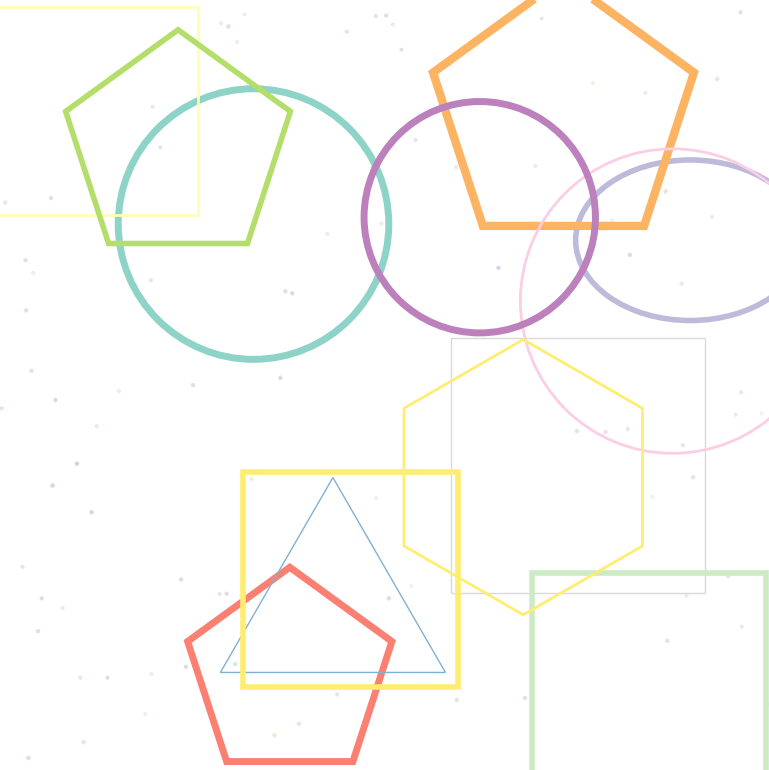[{"shape": "circle", "thickness": 2.5, "radius": 0.88, "center": [0.329, 0.709]}, {"shape": "square", "thickness": 1, "radius": 0.68, "center": [0.122, 0.856]}, {"shape": "oval", "thickness": 2, "radius": 0.74, "center": [0.897, 0.688]}, {"shape": "pentagon", "thickness": 2.5, "radius": 0.7, "center": [0.376, 0.124]}, {"shape": "triangle", "thickness": 0.5, "radius": 0.84, "center": [0.432, 0.211]}, {"shape": "pentagon", "thickness": 3, "radius": 0.89, "center": [0.732, 0.851]}, {"shape": "pentagon", "thickness": 2, "radius": 0.77, "center": [0.231, 0.808]}, {"shape": "circle", "thickness": 1, "radius": 0.99, "center": [0.874, 0.609]}, {"shape": "square", "thickness": 0.5, "radius": 0.83, "center": [0.751, 0.395]}, {"shape": "circle", "thickness": 2.5, "radius": 0.75, "center": [0.623, 0.718]}, {"shape": "square", "thickness": 2, "radius": 0.76, "center": [0.842, 0.104]}, {"shape": "square", "thickness": 2, "radius": 0.7, "center": [0.455, 0.247]}, {"shape": "hexagon", "thickness": 1, "radius": 0.89, "center": [0.68, 0.38]}]